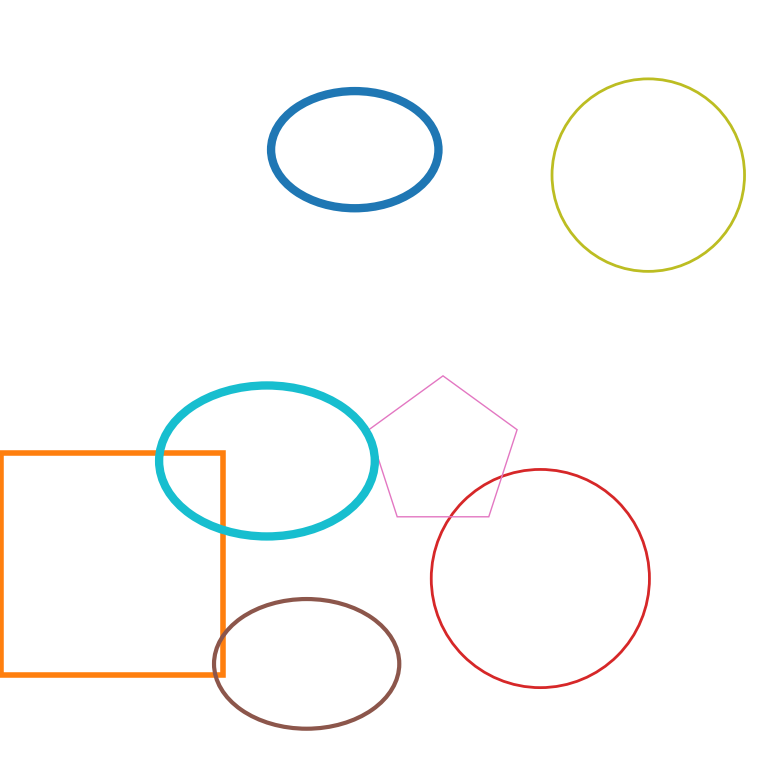[{"shape": "oval", "thickness": 3, "radius": 0.54, "center": [0.461, 0.806]}, {"shape": "square", "thickness": 2, "radius": 0.72, "center": [0.145, 0.268]}, {"shape": "circle", "thickness": 1, "radius": 0.71, "center": [0.702, 0.249]}, {"shape": "oval", "thickness": 1.5, "radius": 0.6, "center": [0.398, 0.138]}, {"shape": "pentagon", "thickness": 0.5, "radius": 0.51, "center": [0.575, 0.411]}, {"shape": "circle", "thickness": 1, "radius": 0.63, "center": [0.842, 0.773]}, {"shape": "oval", "thickness": 3, "radius": 0.7, "center": [0.347, 0.401]}]